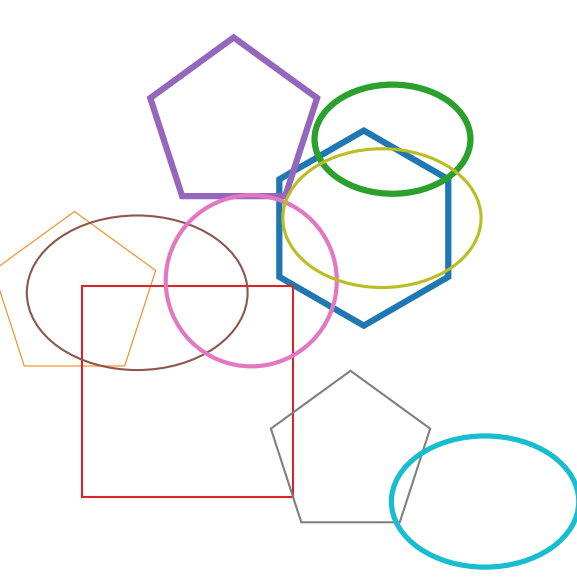[{"shape": "hexagon", "thickness": 3, "radius": 0.84, "center": [0.63, 0.604]}, {"shape": "pentagon", "thickness": 0.5, "radius": 0.74, "center": [0.129, 0.485]}, {"shape": "oval", "thickness": 3, "radius": 0.67, "center": [0.68, 0.758]}, {"shape": "square", "thickness": 1, "radius": 0.91, "center": [0.325, 0.321]}, {"shape": "pentagon", "thickness": 3, "radius": 0.76, "center": [0.405, 0.782]}, {"shape": "oval", "thickness": 1, "radius": 0.96, "center": [0.238, 0.492]}, {"shape": "circle", "thickness": 2, "radius": 0.74, "center": [0.435, 0.513]}, {"shape": "pentagon", "thickness": 1, "radius": 0.73, "center": [0.607, 0.212]}, {"shape": "oval", "thickness": 1.5, "radius": 0.86, "center": [0.661, 0.621]}, {"shape": "oval", "thickness": 2.5, "radius": 0.81, "center": [0.84, 0.131]}]